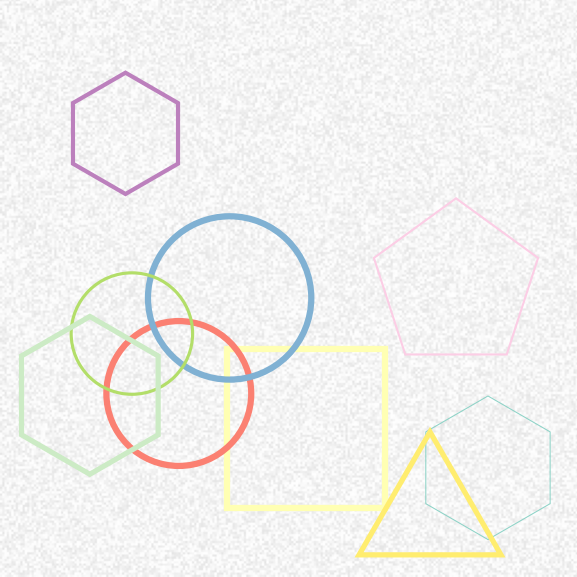[{"shape": "hexagon", "thickness": 0.5, "radius": 0.62, "center": [0.845, 0.189]}, {"shape": "square", "thickness": 3, "radius": 0.69, "center": [0.53, 0.257]}, {"shape": "circle", "thickness": 3, "radius": 0.63, "center": [0.31, 0.318]}, {"shape": "circle", "thickness": 3, "radius": 0.71, "center": [0.398, 0.483]}, {"shape": "circle", "thickness": 1.5, "radius": 0.53, "center": [0.228, 0.422]}, {"shape": "pentagon", "thickness": 1, "radius": 0.75, "center": [0.79, 0.506]}, {"shape": "hexagon", "thickness": 2, "radius": 0.53, "center": [0.217, 0.768]}, {"shape": "hexagon", "thickness": 2.5, "radius": 0.68, "center": [0.156, 0.315]}, {"shape": "triangle", "thickness": 2.5, "radius": 0.71, "center": [0.745, 0.109]}]